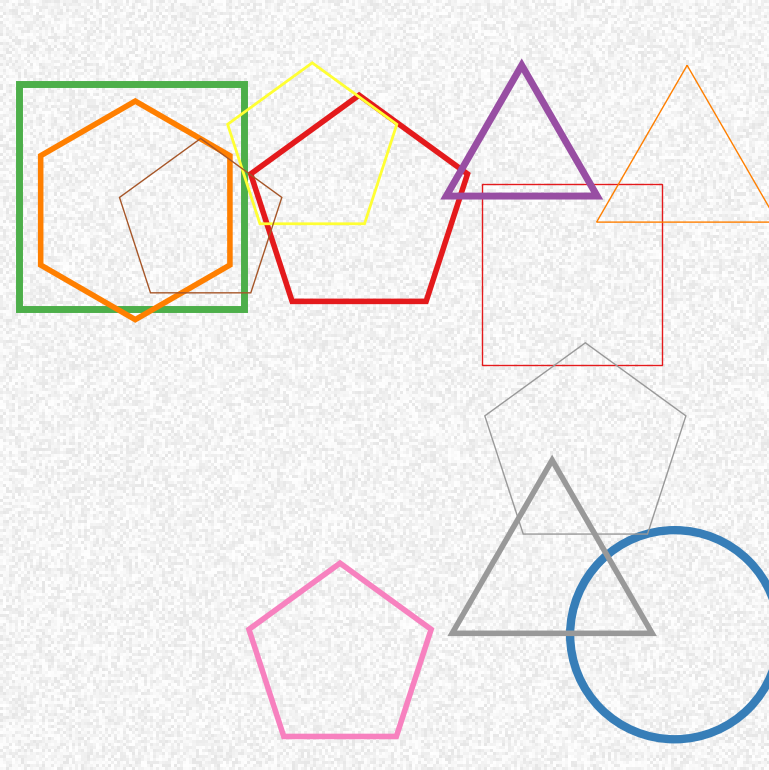[{"shape": "square", "thickness": 0.5, "radius": 0.59, "center": [0.743, 0.644]}, {"shape": "pentagon", "thickness": 2, "radius": 0.74, "center": [0.466, 0.728]}, {"shape": "circle", "thickness": 3, "radius": 0.68, "center": [0.876, 0.176]}, {"shape": "square", "thickness": 2.5, "radius": 0.73, "center": [0.171, 0.745]}, {"shape": "triangle", "thickness": 2.5, "radius": 0.57, "center": [0.678, 0.802]}, {"shape": "triangle", "thickness": 0.5, "radius": 0.68, "center": [0.892, 0.779]}, {"shape": "hexagon", "thickness": 2, "radius": 0.71, "center": [0.176, 0.727]}, {"shape": "pentagon", "thickness": 1, "radius": 0.58, "center": [0.405, 0.803]}, {"shape": "pentagon", "thickness": 0.5, "radius": 0.55, "center": [0.261, 0.709]}, {"shape": "pentagon", "thickness": 2, "radius": 0.62, "center": [0.442, 0.144]}, {"shape": "triangle", "thickness": 2, "radius": 0.75, "center": [0.717, 0.252]}, {"shape": "pentagon", "thickness": 0.5, "radius": 0.69, "center": [0.76, 0.417]}]